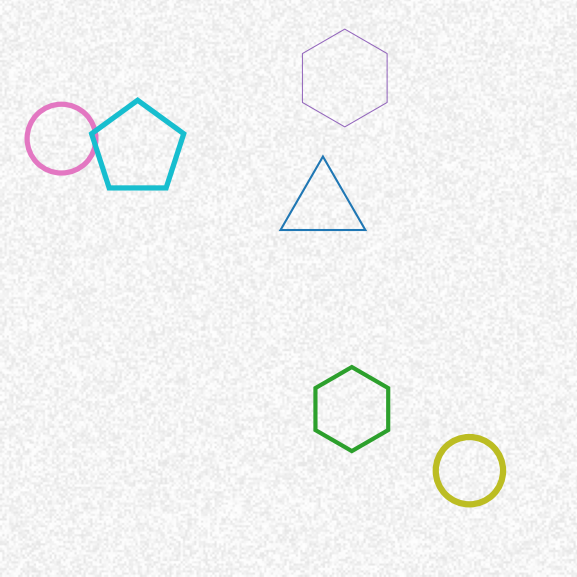[{"shape": "triangle", "thickness": 1, "radius": 0.42, "center": [0.559, 0.643]}, {"shape": "hexagon", "thickness": 2, "radius": 0.36, "center": [0.609, 0.291]}, {"shape": "hexagon", "thickness": 0.5, "radius": 0.42, "center": [0.597, 0.864]}, {"shape": "circle", "thickness": 2.5, "radius": 0.3, "center": [0.106, 0.759]}, {"shape": "circle", "thickness": 3, "radius": 0.29, "center": [0.813, 0.184]}, {"shape": "pentagon", "thickness": 2.5, "radius": 0.42, "center": [0.238, 0.742]}]